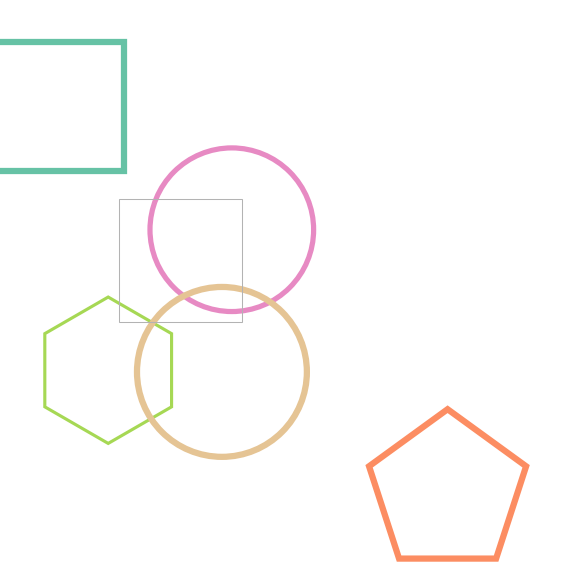[{"shape": "square", "thickness": 3, "radius": 0.56, "center": [0.103, 0.814]}, {"shape": "pentagon", "thickness": 3, "radius": 0.71, "center": [0.775, 0.148]}, {"shape": "circle", "thickness": 2.5, "radius": 0.71, "center": [0.401, 0.601]}, {"shape": "hexagon", "thickness": 1.5, "radius": 0.63, "center": [0.187, 0.358]}, {"shape": "circle", "thickness": 3, "radius": 0.74, "center": [0.384, 0.355]}, {"shape": "square", "thickness": 0.5, "radius": 0.53, "center": [0.312, 0.548]}]